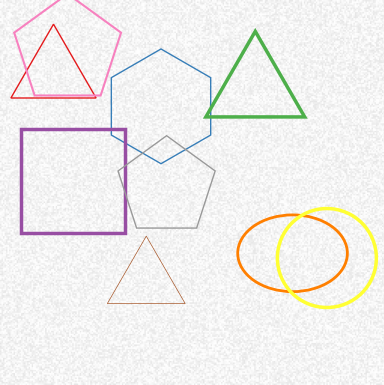[{"shape": "triangle", "thickness": 1, "radius": 0.64, "center": [0.139, 0.809]}, {"shape": "hexagon", "thickness": 1, "radius": 0.74, "center": [0.418, 0.724]}, {"shape": "triangle", "thickness": 2.5, "radius": 0.74, "center": [0.663, 0.77]}, {"shape": "square", "thickness": 2.5, "radius": 0.68, "center": [0.19, 0.53]}, {"shape": "oval", "thickness": 2, "radius": 0.71, "center": [0.76, 0.342]}, {"shape": "circle", "thickness": 2.5, "radius": 0.64, "center": [0.849, 0.33]}, {"shape": "triangle", "thickness": 0.5, "radius": 0.58, "center": [0.38, 0.27]}, {"shape": "pentagon", "thickness": 1.5, "radius": 0.73, "center": [0.176, 0.87]}, {"shape": "pentagon", "thickness": 1, "radius": 0.66, "center": [0.433, 0.515]}]